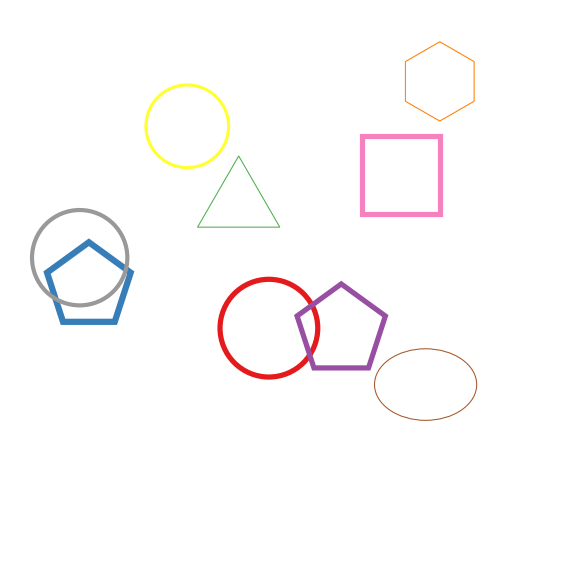[{"shape": "circle", "thickness": 2.5, "radius": 0.42, "center": [0.466, 0.431]}, {"shape": "pentagon", "thickness": 3, "radius": 0.38, "center": [0.154, 0.503]}, {"shape": "triangle", "thickness": 0.5, "radius": 0.41, "center": [0.413, 0.647]}, {"shape": "pentagon", "thickness": 2.5, "radius": 0.4, "center": [0.591, 0.427]}, {"shape": "hexagon", "thickness": 0.5, "radius": 0.34, "center": [0.761, 0.858]}, {"shape": "circle", "thickness": 1.5, "radius": 0.36, "center": [0.324, 0.78]}, {"shape": "oval", "thickness": 0.5, "radius": 0.44, "center": [0.737, 0.333]}, {"shape": "square", "thickness": 2.5, "radius": 0.34, "center": [0.694, 0.696]}, {"shape": "circle", "thickness": 2, "radius": 0.41, "center": [0.138, 0.553]}]